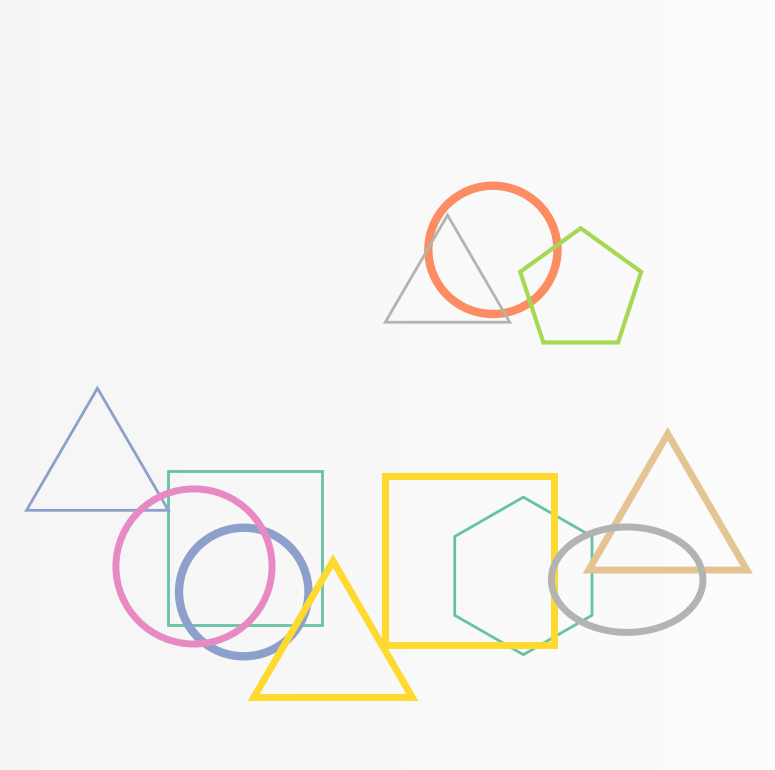[{"shape": "square", "thickness": 1, "radius": 0.5, "center": [0.316, 0.288]}, {"shape": "hexagon", "thickness": 1, "radius": 0.51, "center": [0.675, 0.252]}, {"shape": "circle", "thickness": 3, "radius": 0.42, "center": [0.636, 0.676]}, {"shape": "circle", "thickness": 3, "radius": 0.42, "center": [0.315, 0.231]}, {"shape": "triangle", "thickness": 1, "radius": 0.53, "center": [0.126, 0.39]}, {"shape": "circle", "thickness": 2.5, "radius": 0.5, "center": [0.25, 0.264]}, {"shape": "pentagon", "thickness": 1.5, "radius": 0.41, "center": [0.749, 0.622]}, {"shape": "triangle", "thickness": 2.5, "radius": 0.59, "center": [0.43, 0.153]}, {"shape": "square", "thickness": 2.5, "radius": 0.55, "center": [0.606, 0.272]}, {"shape": "triangle", "thickness": 2.5, "radius": 0.59, "center": [0.862, 0.319]}, {"shape": "triangle", "thickness": 1, "radius": 0.46, "center": [0.577, 0.628]}, {"shape": "oval", "thickness": 2.5, "radius": 0.49, "center": [0.809, 0.247]}]